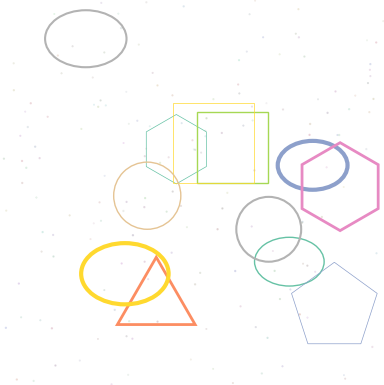[{"shape": "hexagon", "thickness": 0.5, "radius": 0.45, "center": [0.458, 0.612]}, {"shape": "oval", "thickness": 1, "radius": 0.45, "center": [0.752, 0.32]}, {"shape": "triangle", "thickness": 2, "radius": 0.58, "center": [0.406, 0.215]}, {"shape": "oval", "thickness": 3, "radius": 0.45, "center": [0.812, 0.571]}, {"shape": "pentagon", "thickness": 0.5, "radius": 0.58, "center": [0.868, 0.202]}, {"shape": "hexagon", "thickness": 2, "radius": 0.57, "center": [0.883, 0.515]}, {"shape": "square", "thickness": 1, "radius": 0.46, "center": [0.604, 0.616]}, {"shape": "oval", "thickness": 3, "radius": 0.57, "center": [0.324, 0.289]}, {"shape": "square", "thickness": 0.5, "radius": 0.52, "center": [0.556, 0.629]}, {"shape": "circle", "thickness": 1, "radius": 0.44, "center": [0.382, 0.492]}, {"shape": "circle", "thickness": 1.5, "radius": 0.42, "center": [0.698, 0.404]}, {"shape": "oval", "thickness": 1.5, "radius": 0.53, "center": [0.223, 0.899]}]